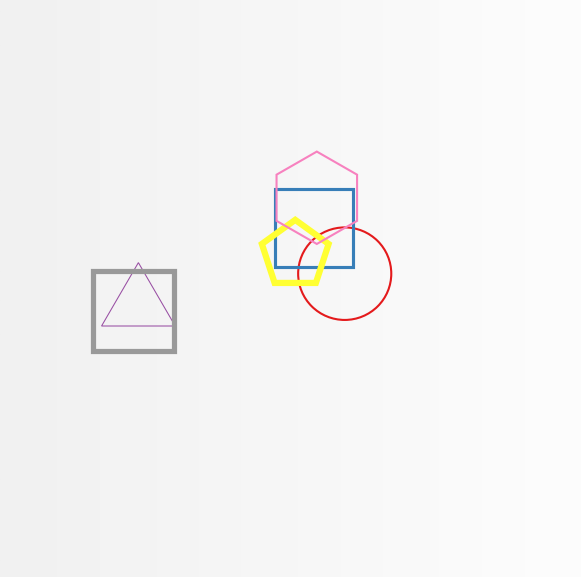[{"shape": "circle", "thickness": 1, "radius": 0.4, "center": [0.593, 0.525]}, {"shape": "square", "thickness": 1.5, "radius": 0.34, "center": [0.54, 0.605]}, {"shape": "triangle", "thickness": 0.5, "radius": 0.37, "center": [0.238, 0.471]}, {"shape": "pentagon", "thickness": 3, "radius": 0.3, "center": [0.508, 0.558]}, {"shape": "hexagon", "thickness": 1, "radius": 0.4, "center": [0.545, 0.657]}, {"shape": "square", "thickness": 2.5, "radius": 0.35, "center": [0.23, 0.46]}]